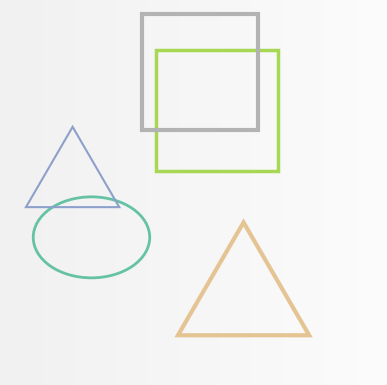[{"shape": "oval", "thickness": 2, "radius": 0.75, "center": [0.236, 0.383]}, {"shape": "triangle", "thickness": 1.5, "radius": 0.7, "center": [0.187, 0.531]}, {"shape": "square", "thickness": 2.5, "radius": 0.78, "center": [0.56, 0.713]}, {"shape": "triangle", "thickness": 3, "radius": 0.98, "center": [0.628, 0.227]}, {"shape": "square", "thickness": 3, "radius": 0.75, "center": [0.516, 0.813]}]